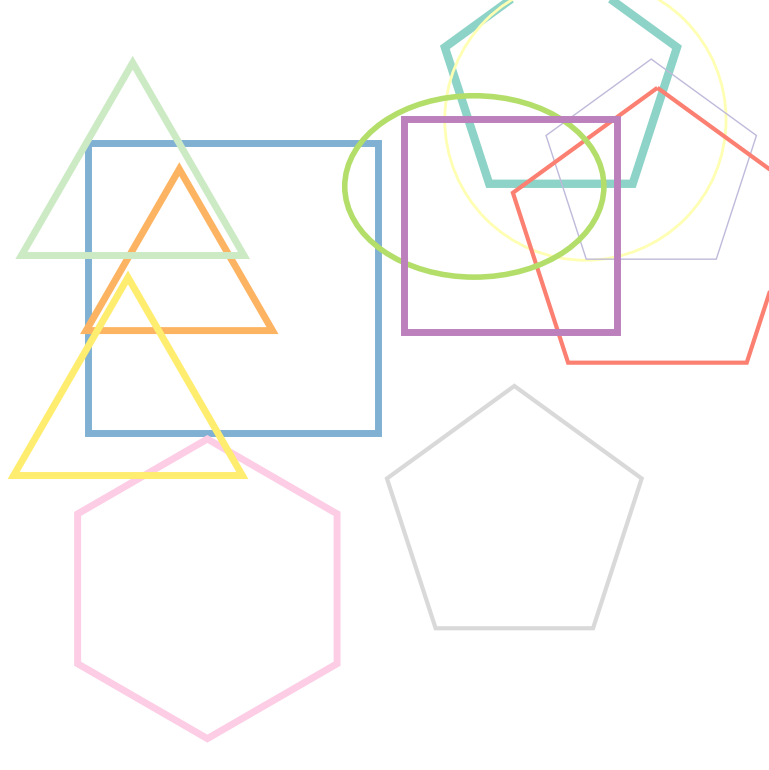[{"shape": "pentagon", "thickness": 3, "radius": 0.79, "center": [0.728, 0.89]}, {"shape": "circle", "thickness": 1, "radius": 0.91, "center": [0.76, 0.845]}, {"shape": "pentagon", "thickness": 0.5, "radius": 0.72, "center": [0.846, 0.78]}, {"shape": "pentagon", "thickness": 1.5, "radius": 0.99, "center": [0.854, 0.689]}, {"shape": "square", "thickness": 2.5, "radius": 0.94, "center": [0.302, 0.626]}, {"shape": "triangle", "thickness": 2.5, "radius": 0.7, "center": [0.233, 0.641]}, {"shape": "oval", "thickness": 2, "radius": 0.84, "center": [0.616, 0.758]}, {"shape": "hexagon", "thickness": 2.5, "radius": 0.97, "center": [0.269, 0.235]}, {"shape": "pentagon", "thickness": 1.5, "radius": 0.87, "center": [0.668, 0.325]}, {"shape": "square", "thickness": 2.5, "radius": 0.69, "center": [0.664, 0.708]}, {"shape": "triangle", "thickness": 2.5, "radius": 0.83, "center": [0.172, 0.752]}, {"shape": "triangle", "thickness": 2.5, "radius": 0.86, "center": [0.166, 0.468]}]